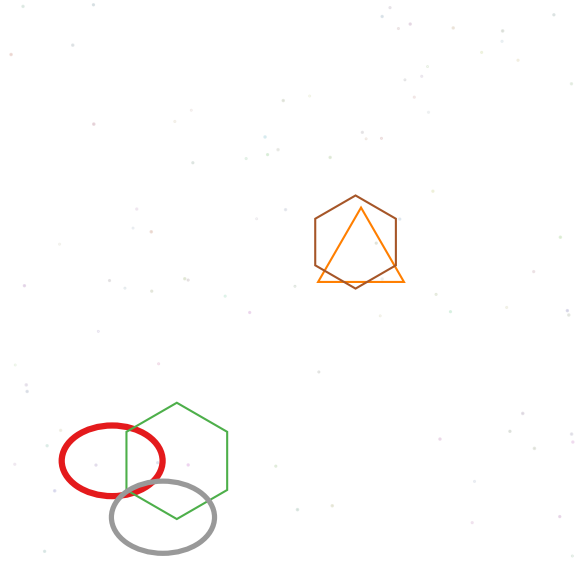[{"shape": "oval", "thickness": 3, "radius": 0.44, "center": [0.194, 0.201]}, {"shape": "hexagon", "thickness": 1, "radius": 0.5, "center": [0.306, 0.201]}, {"shape": "triangle", "thickness": 1, "radius": 0.43, "center": [0.625, 0.554]}, {"shape": "hexagon", "thickness": 1, "radius": 0.4, "center": [0.616, 0.58]}, {"shape": "oval", "thickness": 2.5, "radius": 0.45, "center": [0.282, 0.104]}]